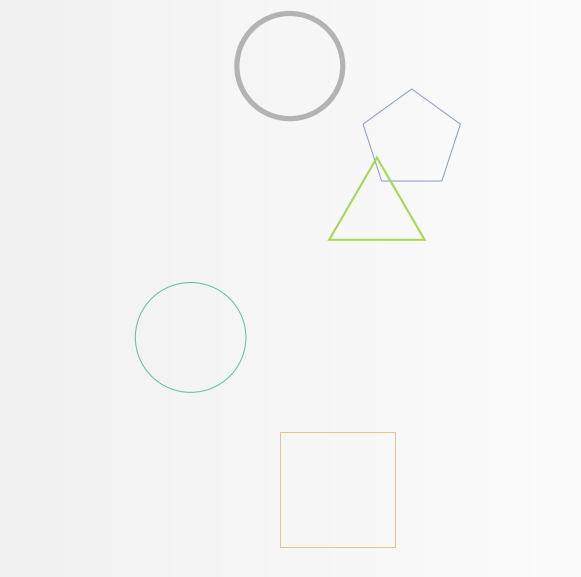[{"shape": "circle", "thickness": 0.5, "radius": 0.48, "center": [0.328, 0.415]}, {"shape": "pentagon", "thickness": 0.5, "radius": 0.44, "center": [0.708, 0.757]}, {"shape": "triangle", "thickness": 1, "radius": 0.47, "center": [0.648, 0.631]}, {"shape": "square", "thickness": 0.5, "radius": 0.5, "center": [0.581, 0.152]}, {"shape": "circle", "thickness": 2.5, "radius": 0.46, "center": [0.499, 0.885]}]